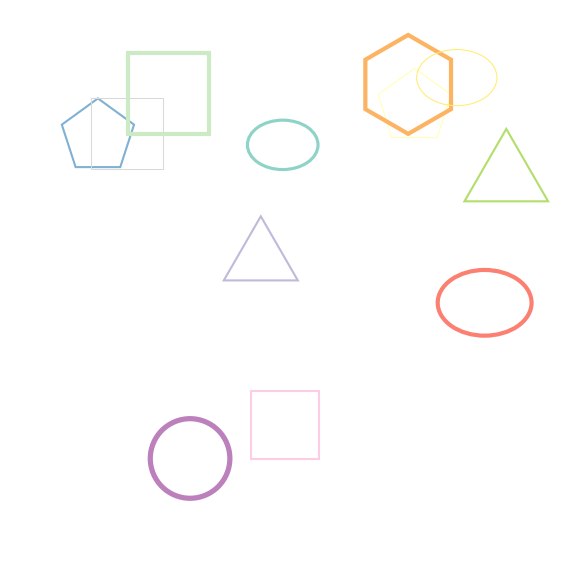[{"shape": "oval", "thickness": 1.5, "radius": 0.31, "center": [0.49, 0.748]}, {"shape": "pentagon", "thickness": 0.5, "radius": 0.33, "center": [0.718, 0.815]}, {"shape": "triangle", "thickness": 1, "radius": 0.37, "center": [0.452, 0.551]}, {"shape": "oval", "thickness": 2, "radius": 0.41, "center": [0.839, 0.475]}, {"shape": "pentagon", "thickness": 1, "radius": 0.33, "center": [0.17, 0.763]}, {"shape": "hexagon", "thickness": 2, "radius": 0.43, "center": [0.707, 0.853]}, {"shape": "triangle", "thickness": 1, "radius": 0.42, "center": [0.877, 0.692]}, {"shape": "square", "thickness": 1, "radius": 0.3, "center": [0.493, 0.263]}, {"shape": "square", "thickness": 0.5, "radius": 0.31, "center": [0.22, 0.767]}, {"shape": "circle", "thickness": 2.5, "radius": 0.34, "center": [0.329, 0.205]}, {"shape": "square", "thickness": 2, "radius": 0.35, "center": [0.291, 0.837]}, {"shape": "oval", "thickness": 0.5, "radius": 0.35, "center": [0.791, 0.865]}]